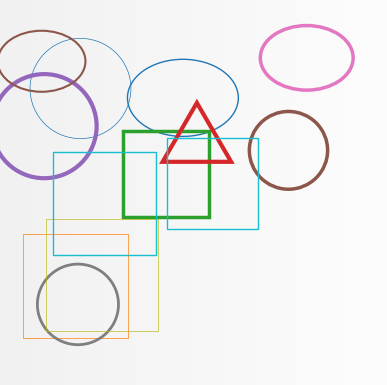[{"shape": "circle", "thickness": 0.5, "radius": 0.65, "center": [0.208, 0.77]}, {"shape": "oval", "thickness": 1, "radius": 0.72, "center": [0.472, 0.746]}, {"shape": "square", "thickness": 0.5, "radius": 0.68, "center": [0.194, 0.257]}, {"shape": "square", "thickness": 2.5, "radius": 0.56, "center": [0.429, 0.548]}, {"shape": "triangle", "thickness": 3, "radius": 0.51, "center": [0.508, 0.631]}, {"shape": "circle", "thickness": 3, "radius": 0.68, "center": [0.114, 0.672]}, {"shape": "oval", "thickness": 1.5, "radius": 0.57, "center": [0.107, 0.841]}, {"shape": "circle", "thickness": 2.5, "radius": 0.5, "center": [0.744, 0.609]}, {"shape": "oval", "thickness": 2.5, "radius": 0.6, "center": [0.792, 0.85]}, {"shape": "circle", "thickness": 2, "radius": 0.52, "center": [0.201, 0.209]}, {"shape": "square", "thickness": 0.5, "radius": 0.73, "center": [0.264, 0.285]}, {"shape": "square", "thickness": 1, "radius": 0.66, "center": [0.271, 0.471]}, {"shape": "square", "thickness": 1, "radius": 0.59, "center": [0.548, 0.523]}]